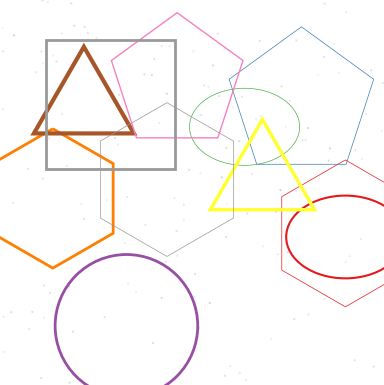[{"shape": "oval", "thickness": 1.5, "radius": 0.77, "center": [0.897, 0.384]}, {"shape": "hexagon", "thickness": 0.5, "radius": 0.95, "center": [0.897, 0.394]}, {"shape": "pentagon", "thickness": 0.5, "radius": 0.99, "center": [0.783, 0.733]}, {"shape": "oval", "thickness": 0.5, "radius": 0.71, "center": [0.635, 0.671]}, {"shape": "circle", "thickness": 2, "radius": 0.93, "center": [0.328, 0.154]}, {"shape": "hexagon", "thickness": 2, "radius": 0.9, "center": [0.137, 0.485]}, {"shape": "triangle", "thickness": 2.5, "radius": 0.78, "center": [0.682, 0.533]}, {"shape": "triangle", "thickness": 3, "radius": 0.75, "center": [0.218, 0.728]}, {"shape": "pentagon", "thickness": 1, "radius": 0.9, "center": [0.46, 0.787]}, {"shape": "square", "thickness": 2, "radius": 0.84, "center": [0.288, 0.729]}, {"shape": "hexagon", "thickness": 0.5, "radius": 1.0, "center": [0.434, 0.534]}]